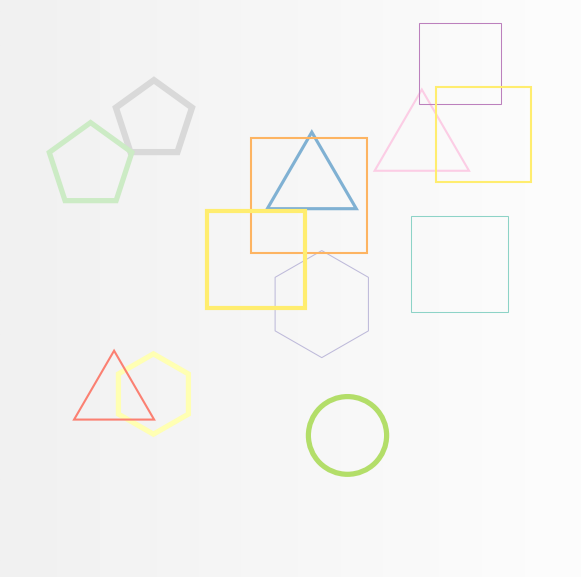[{"shape": "square", "thickness": 0.5, "radius": 0.42, "center": [0.791, 0.541]}, {"shape": "hexagon", "thickness": 2.5, "radius": 0.35, "center": [0.264, 0.317]}, {"shape": "hexagon", "thickness": 0.5, "radius": 0.46, "center": [0.554, 0.473]}, {"shape": "triangle", "thickness": 1, "radius": 0.4, "center": [0.196, 0.312]}, {"shape": "triangle", "thickness": 1.5, "radius": 0.44, "center": [0.536, 0.682]}, {"shape": "square", "thickness": 1, "radius": 0.5, "center": [0.531, 0.661]}, {"shape": "circle", "thickness": 2.5, "radius": 0.34, "center": [0.598, 0.245]}, {"shape": "triangle", "thickness": 1, "radius": 0.47, "center": [0.726, 0.75]}, {"shape": "pentagon", "thickness": 3, "radius": 0.34, "center": [0.265, 0.791]}, {"shape": "square", "thickness": 0.5, "radius": 0.35, "center": [0.791, 0.889]}, {"shape": "pentagon", "thickness": 2.5, "radius": 0.37, "center": [0.156, 0.712]}, {"shape": "square", "thickness": 2, "radius": 0.42, "center": [0.44, 0.55]}, {"shape": "square", "thickness": 1, "radius": 0.41, "center": [0.832, 0.766]}]